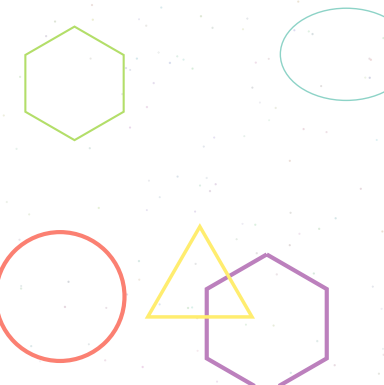[{"shape": "oval", "thickness": 1, "radius": 0.86, "center": [0.899, 0.859]}, {"shape": "circle", "thickness": 3, "radius": 0.84, "center": [0.156, 0.23]}, {"shape": "hexagon", "thickness": 1.5, "radius": 0.74, "center": [0.194, 0.783]}, {"shape": "hexagon", "thickness": 3, "radius": 0.9, "center": [0.693, 0.159]}, {"shape": "triangle", "thickness": 2.5, "radius": 0.78, "center": [0.519, 0.255]}]